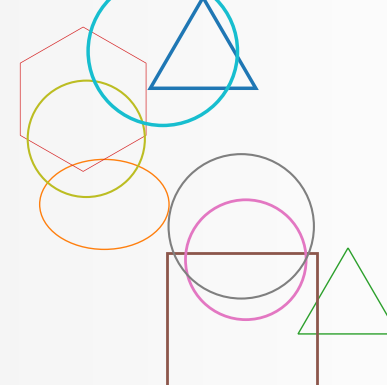[{"shape": "triangle", "thickness": 2.5, "radius": 0.79, "center": [0.524, 0.849]}, {"shape": "oval", "thickness": 1, "radius": 0.83, "center": [0.269, 0.469]}, {"shape": "triangle", "thickness": 1, "radius": 0.74, "center": [0.898, 0.207]}, {"shape": "hexagon", "thickness": 0.5, "radius": 0.94, "center": [0.215, 0.742]}, {"shape": "square", "thickness": 2, "radius": 0.96, "center": [0.625, 0.149]}, {"shape": "circle", "thickness": 2, "radius": 0.78, "center": [0.634, 0.325]}, {"shape": "circle", "thickness": 1.5, "radius": 0.94, "center": [0.623, 0.412]}, {"shape": "circle", "thickness": 1.5, "radius": 0.76, "center": [0.223, 0.639]}, {"shape": "circle", "thickness": 2.5, "radius": 0.96, "center": [0.42, 0.867]}]